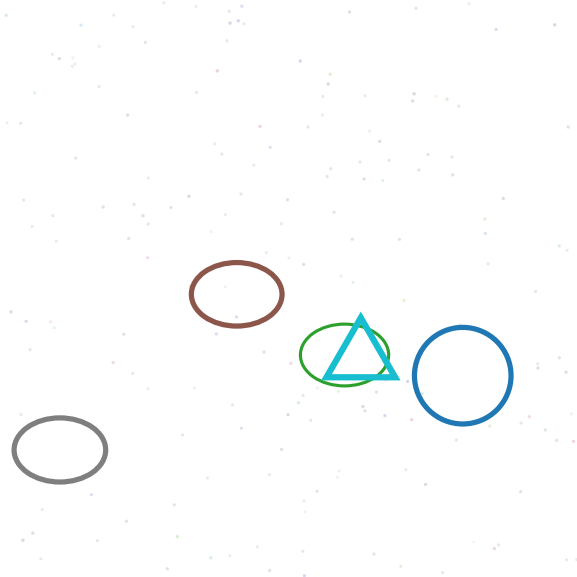[{"shape": "circle", "thickness": 2.5, "radius": 0.42, "center": [0.801, 0.349]}, {"shape": "oval", "thickness": 1.5, "radius": 0.38, "center": [0.597, 0.384]}, {"shape": "oval", "thickness": 2.5, "radius": 0.39, "center": [0.41, 0.489]}, {"shape": "oval", "thickness": 2.5, "radius": 0.4, "center": [0.104, 0.22]}, {"shape": "triangle", "thickness": 3, "radius": 0.34, "center": [0.625, 0.38]}]